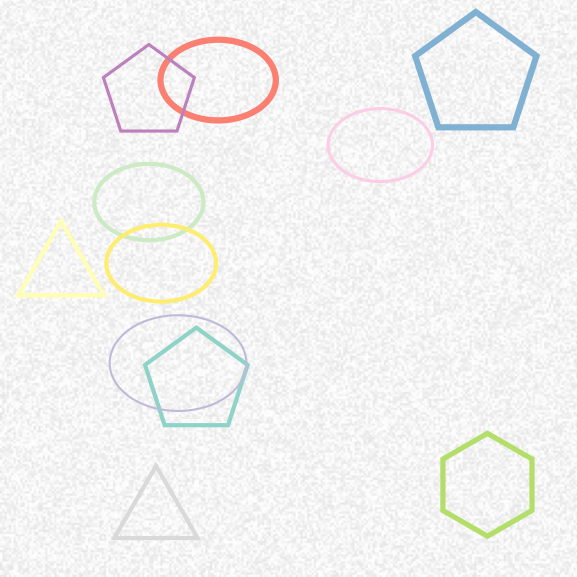[{"shape": "pentagon", "thickness": 2, "radius": 0.47, "center": [0.34, 0.338]}, {"shape": "triangle", "thickness": 2, "radius": 0.43, "center": [0.106, 0.531]}, {"shape": "oval", "thickness": 1, "radius": 0.59, "center": [0.308, 0.37]}, {"shape": "oval", "thickness": 3, "radius": 0.5, "center": [0.378, 0.86]}, {"shape": "pentagon", "thickness": 3, "radius": 0.55, "center": [0.824, 0.868]}, {"shape": "hexagon", "thickness": 2.5, "radius": 0.45, "center": [0.844, 0.16]}, {"shape": "oval", "thickness": 1.5, "radius": 0.45, "center": [0.659, 0.748]}, {"shape": "triangle", "thickness": 2, "radius": 0.42, "center": [0.27, 0.109]}, {"shape": "pentagon", "thickness": 1.5, "radius": 0.41, "center": [0.258, 0.839]}, {"shape": "oval", "thickness": 2, "radius": 0.47, "center": [0.258, 0.649]}, {"shape": "oval", "thickness": 2, "radius": 0.48, "center": [0.279, 0.543]}]